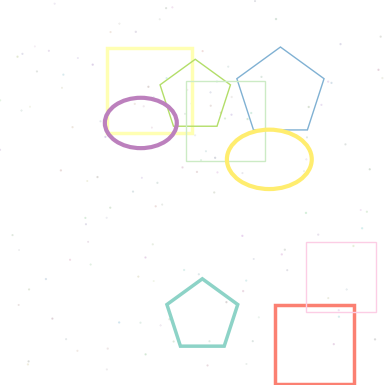[{"shape": "pentagon", "thickness": 2.5, "radius": 0.48, "center": [0.526, 0.179]}, {"shape": "square", "thickness": 2.5, "radius": 0.55, "center": [0.389, 0.766]}, {"shape": "square", "thickness": 2.5, "radius": 0.52, "center": [0.817, 0.105]}, {"shape": "pentagon", "thickness": 1, "radius": 0.6, "center": [0.728, 0.759]}, {"shape": "pentagon", "thickness": 1, "radius": 0.48, "center": [0.507, 0.75]}, {"shape": "square", "thickness": 1, "radius": 0.45, "center": [0.886, 0.281]}, {"shape": "oval", "thickness": 3, "radius": 0.47, "center": [0.366, 0.681]}, {"shape": "square", "thickness": 1, "radius": 0.52, "center": [0.586, 0.686]}, {"shape": "oval", "thickness": 3, "radius": 0.55, "center": [0.7, 0.586]}]